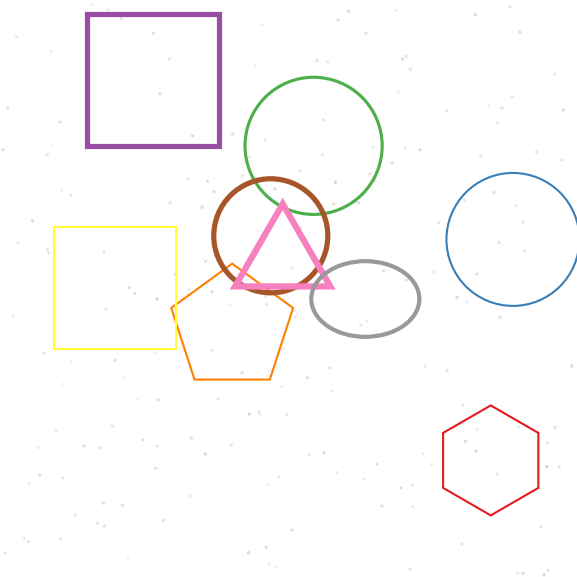[{"shape": "hexagon", "thickness": 1, "radius": 0.48, "center": [0.85, 0.202]}, {"shape": "circle", "thickness": 1, "radius": 0.58, "center": [0.888, 0.585]}, {"shape": "circle", "thickness": 1.5, "radius": 0.59, "center": [0.543, 0.747]}, {"shape": "square", "thickness": 2.5, "radius": 0.57, "center": [0.266, 0.86]}, {"shape": "pentagon", "thickness": 1, "radius": 0.55, "center": [0.402, 0.432]}, {"shape": "square", "thickness": 1, "radius": 0.53, "center": [0.199, 0.5]}, {"shape": "circle", "thickness": 2.5, "radius": 0.49, "center": [0.469, 0.591]}, {"shape": "triangle", "thickness": 3, "radius": 0.48, "center": [0.489, 0.551]}, {"shape": "oval", "thickness": 2, "radius": 0.47, "center": [0.633, 0.481]}]